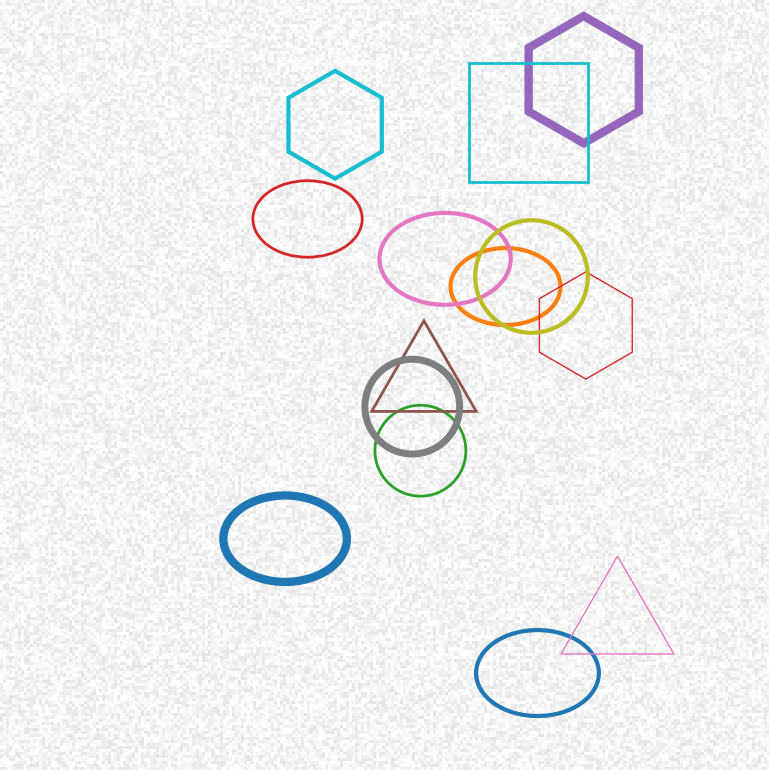[{"shape": "oval", "thickness": 1.5, "radius": 0.4, "center": [0.698, 0.126]}, {"shape": "oval", "thickness": 3, "radius": 0.4, "center": [0.37, 0.3]}, {"shape": "oval", "thickness": 1.5, "radius": 0.36, "center": [0.657, 0.628]}, {"shape": "circle", "thickness": 1, "radius": 0.3, "center": [0.546, 0.415]}, {"shape": "oval", "thickness": 1, "radius": 0.35, "center": [0.399, 0.716]}, {"shape": "hexagon", "thickness": 0.5, "radius": 0.35, "center": [0.761, 0.577]}, {"shape": "hexagon", "thickness": 3, "radius": 0.41, "center": [0.758, 0.897]}, {"shape": "triangle", "thickness": 1, "radius": 0.39, "center": [0.551, 0.505]}, {"shape": "triangle", "thickness": 0.5, "radius": 0.42, "center": [0.802, 0.193]}, {"shape": "oval", "thickness": 1.5, "radius": 0.43, "center": [0.578, 0.664]}, {"shape": "circle", "thickness": 2.5, "radius": 0.31, "center": [0.535, 0.472]}, {"shape": "circle", "thickness": 1.5, "radius": 0.37, "center": [0.69, 0.641]}, {"shape": "hexagon", "thickness": 1.5, "radius": 0.35, "center": [0.435, 0.838]}, {"shape": "square", "thickness": 1, "radius": 0.39, "center": [0.687, 0.841]}]